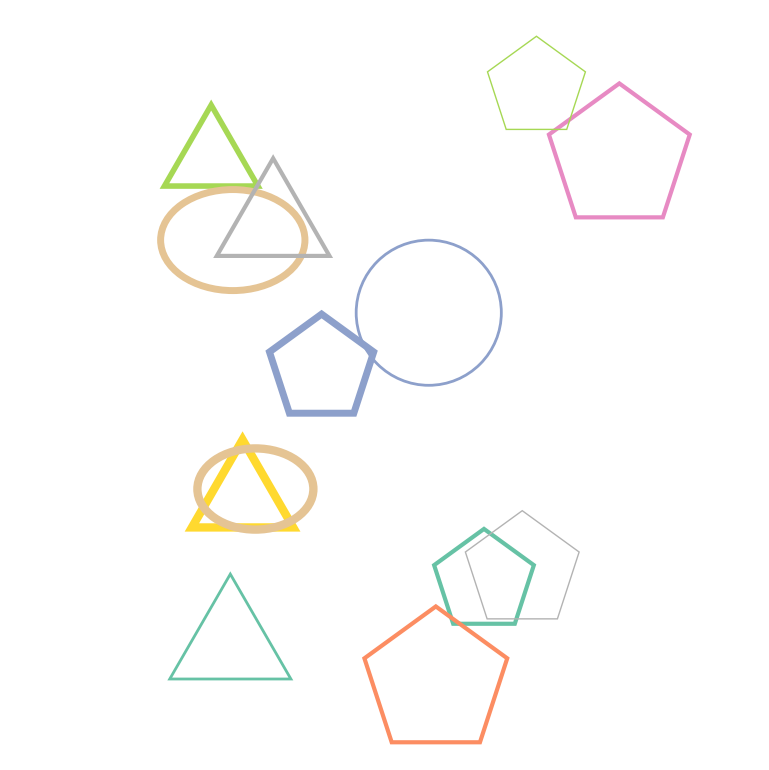[{"shape": "triangle", "thickness": 1, "radius": 0.45, "center": [0.299, 0.164]}, {"shape": "pentagon", "thickness": 1.5, "radius": 0.34, "center": [0.629, 0.245]}, {"shape": "pentagon", "thickness": 1.5, "radius": 0.49, "center": [0.566, 0.115]}, {"shape": "circle", "thickness": 1, "radius": 0.47, "center": [0.557, 0.594]}, {"shape": "pentagon", "thickness": 2.5, "radius": 0.36, "center": [0.418, 0.521]}, {"shape": "pentagon", "thickness": 1.5, "radius": 0.48, "center": [0.804, 0.796]}, {"shape": "triangle", "thickness": 2, "radius": 0.35, "center": [0.274, 0.793]}, {"shape": "pentagon", "thickness": 0.5, "radius": 0.33, "center": [0.697, 0.886]}, {"shape": "triangle", "thickness": 3, "radius": 0.38, "center": [0.315, 0.353]}, {"shape": "oval", "thickness": 2.5, "radius": 0.47, "center": [0.302, 0.688]}, {"shape": "oval", "thickness": 3, "radius": 0.38, "center": [0.332, 0.365]}, {"shape": "pentagon", "thickness": 0.5, "radius": 0.39, "center": [0.678, 0.259]}, {"shape": "triangle", "thickness": 1.5, "radius": 0.42, "center": [0.355, 0.71]}]